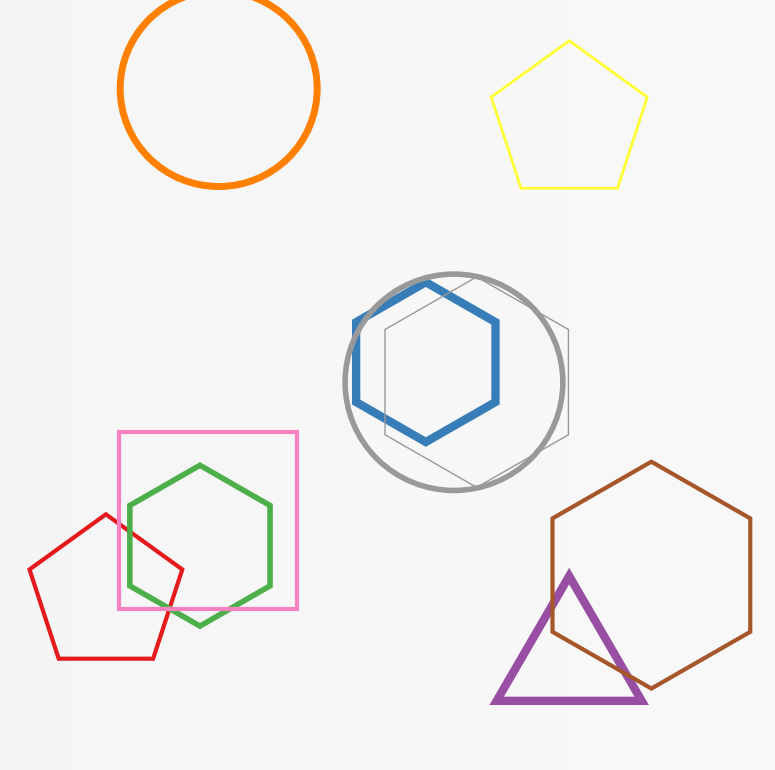[{"shape": "pentagon", "thickness": 1.5, "radius": 0.52, "center": [0.137, 0.228]}, {"shape": "hexagon", "thickness": 3, "radius": 0.52, "center": [0.549, 0.53]}, {"shape": "hexagon", "thickness": 2, "radius": 0.52, "center": [0.258, 0.291]}, {"shape": "triangle", "thickness": 3, "radius": 0.54, "center": [0.734, 0.144]}, {"shape": "circle", "thickness": 2.5, "radius": 0.64, "center": [0.282, 0.885]}, {"shape": "pentagon", "thickness": 1, "radius": 0.53, "center": [0.735, 0.841]}, {"shape": "hexagon", "thickness": 1.5, "radius": 0.74, "center": [0.84, 0.253]}, {"shape": "square", "thickness": 1.5, "radius": 0.57, "center": [0.269, 0.324]}, {"shape": "circle", "thickness": 2, "radius": 0.7, "center": [0.586, 0.504]}, {"shape": "hexagon", "thickness": 0.5, "radius": 0.68, "center": [0.615, 0.504]}]